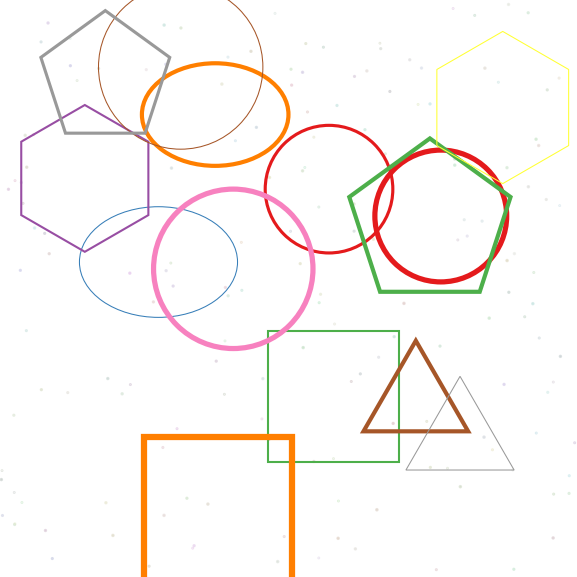[{"shape": "circle", "thickness": 2.5, "radius": 0.57, "center": [0.763, 0.625]}, {"shape": "circle", "thickness": 1.5, "radius": 0.55, "center": [0.57, 0.672]}, {"shape": "oval", "thickness": 0.5, "radius": 0.68, "center": [0.274, 0.545]}, {"shape": "square", "thickness": 1, "radius": 0.57, "center": [0.577, 0.312]}, {"shape": "pentagon", "thickness": 2, "radius": 0.73, "center": [0.744, 0.613]}, {"shape": "hexagon", "thickness": 1, "radius": 0.64, "center": [0.147, 0.69]}, {"shape": "square", "thickness": 3, "radius": 0.64, "center": [0.378, 0.114]}, {"shape": "oval", "thickness": 2, "radius": 0.63, "center": [0.373, 0.801]}, {"shape": "hexagon", "thickness": 0.5, "radius": 0.66, "center": [0.871, 0.813]}, {"shape": "triangle", "thickness": 2, "radius": 0.52, "center": [0.72, 0.305]}, {"shape": "circle", "thickness": 0.5, "radius": 0.71, "center": [0.313, 0.883]}, {"shape": "circle", "thickness": 2.5, "radius": 0.69, "center": [0.404, 0.534]}, {"shape": "triangle", "thickness": 0.5, "radius": 0.54, "center": [0.797, 0.239]}, {"shape": "pentagon", "thickness": 1.5, "radius": 0.59, "center": [0.182, 0.863]}]